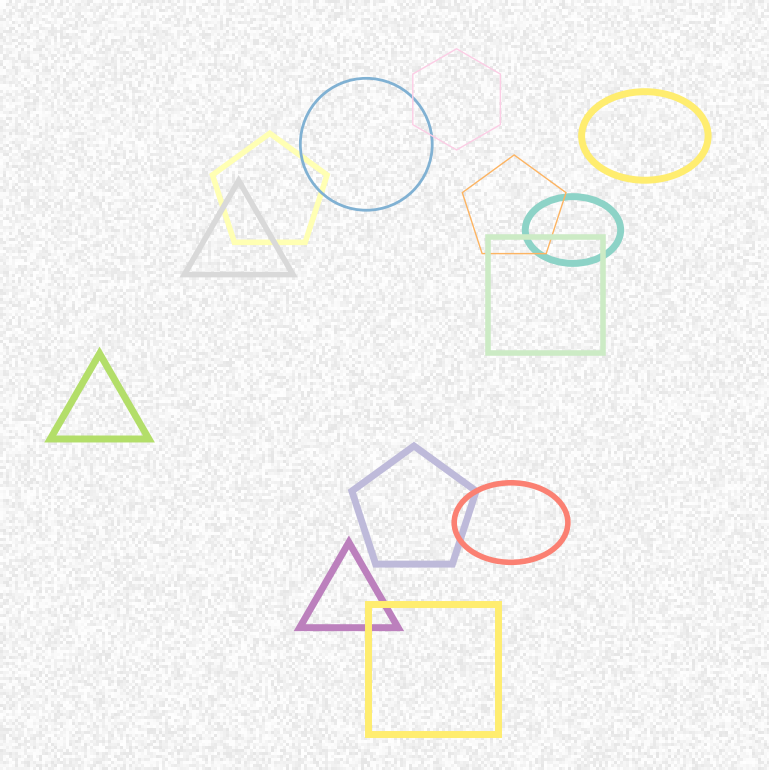[{"shape": "oval", "thickness": 2.5, "radius": 0.31, "center": [0.744, 0.701]}, {"shape": "pentagon", "thickness": 2, "radius": 0.39, "center": [0.35, 0.749]}, {"shape": "pentagon", "thickness": 2.5, "radius": 0.42, "center": [0.538, 0.336]}, {"shape": "oval", "thickness": 2, "radius": 0.37, "center": [0.664, 0.321]}, {"shape": "circle", "thickness": 1, "radius": 0.43, "center": [0.476, 0.813]}, {"shape": "pentagon", "thickness": 0.5, "radius": 0.35, "center": [0.668, 0.728]}, {"shape": "triangle", "thickness": 2.5, "radius": 0.37, "center": [0.129, 0.467]}, {"shape": "hexagon", "thickness": 0.5, "radius": 0.33, "center": [0.593, 0.871]}, {"shape": "triangle", "thickness": 2, "radius": 0.41, "center": [0.31, 0.684]}, {"shape": "triangle", "thickness": 2.5, "radius": 0.37, "center": [0.453, 0.222]}, {"shape": "square", "thickness": 2, "radius": 0.38, "center": [0.708, 0.617]}, {"shape": "square", "thickness": 2.5, "radius": 0.42, "center": [0.562, 0.131]}, {"shape": "oval", "thickness": 2.5, "radius": 0.41, "center": [0.837, 0.823]}]